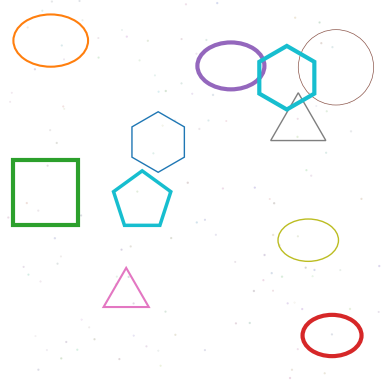[{"shape": "hexagon", "thickness": 1, "radius": 0.39, "center": [0.411, 0.631]}, {"shape": "oval", "thickness": 1.5, "radius": 0.48, "center": [0.132, 0.895]}, {"shape": "square", "thickness": 3, "radius": 0.43, "center": [0.119, 0.5]}, {"shape": "oval", "thickness": 3, "radius": 0.38, "center": [0.862, 0.129]}, {"shape": "oval", "thickness": 3, "radius": 0.44, "center": [0.6, 0.829]}, {"shape": "circle", "thickness": 0.5, "radius": 0.49, "center": [0.873, 0.825]}, {"shape": "triangle", "thickness": 1.5, "radius": 0.34, "center": [0.328, 0.236]}, {"shape": "triangle", "thickness": 1, "radius": 0.41, "center": [0.775, 0.676]}, {"shape": "oval", "thickness": 1, "radius": 0.39, "center": [0.801, 0.376]}, {"shape": "pentagon", "thickness": 2.5, "radius": 0.39, "center": [0.369, 0.478]}, {"shape": "hexagon", "thickness": 3, "radius": 0.41, "center": [0.745, 0.798]}]